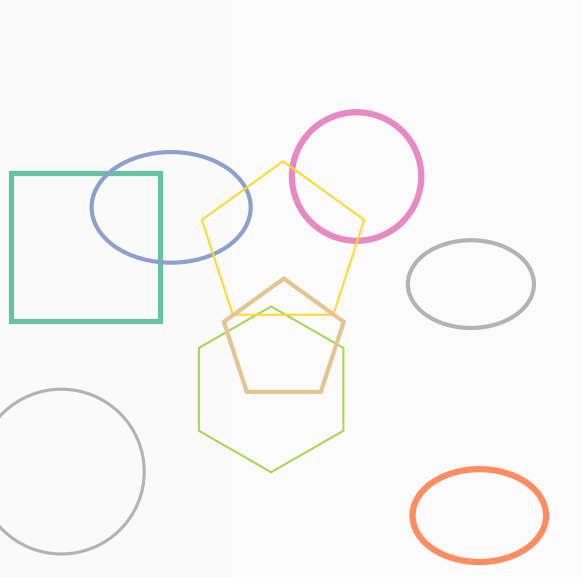[{"shape": "square", "thickness": 2.5, "radius": 0.64, "center": [0.147, 0.571]}, {"shape": "oval", "thickness": 3, "radius": 0.57, "center": [0.825, 0.106]}, {"shape": "oval", "thickness": 2, "radius": 0.68, "center": [0.294, 0.64]}, {"shape": "circle", "thickness": 3, "radius": 0.56, "center": [0.613, 0.693]}, {"shape": "hexagon", "thickness": 1, "radius": 0.72, "center": [0.466, 0.325]}, {"shape": "pentagon", "thickness": 1, "radius": 0.73, "center": [0.487, 0.573]}, {"shape": "pentagon", "thickness": 2, "radius": 0.54, "center": [0.488, 0.408]}, {"shape": "oval", "thickness": 2, "radius": 0.54, "center": [0.81, 0.507]}, {"shape": "circle", "thickness": 1.5, "radius": 0.71, "center": [0.105, 0.183]}]